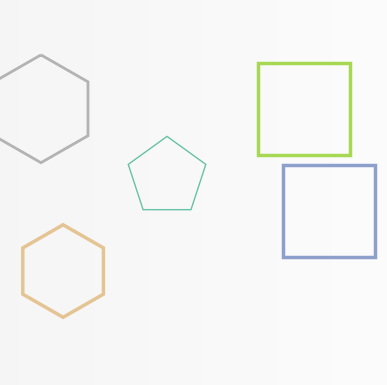[{"shape": "pentagon", "thickness": 1, "radius": 0.53, "center": [0.431, 0.541]}, {"shape": "square", "thickness": 2.5, "radius": 0.6, "center": [0.849, 0.453]}, {"shape": "square", "thickness": 2.5, "radius": 0.6, "center": [0.785, 0.716]}, {"shape": "hexagon", "thickness": 2.5, "radius": 0.6, "center": [0.163, 0.296]}, {"shape": "hexagon", "thickness": 2, "radius": 0.7, "center": [0.106, 0.717]}]